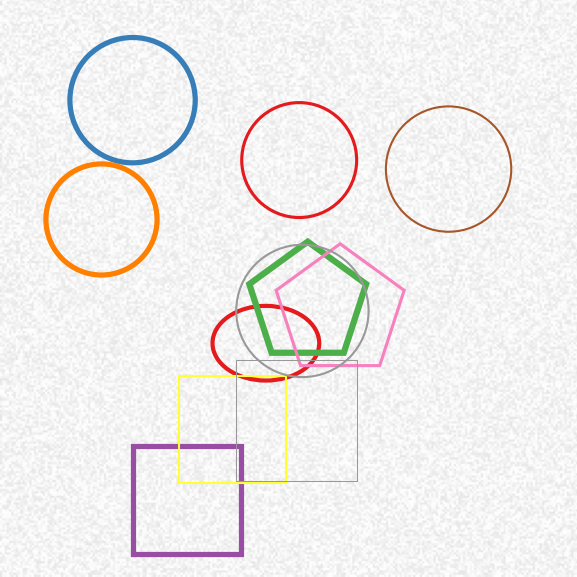[{"shape": "circle", "thickness": 1.5, "radius": 0.5, "center": [0.518, 0.722]}, {"shape": "oval", "thickness": 2, "radius": 0.46, "center": [0.46, 0.405]}, {"shape": "circle", "thickness": 2.5, "radius": 0.54, "center": [0.23, 0.826]}, {"shape": "pentagon", "thickness": 3, "radius": 0.53, "center": [0.533, 0.474]}, {"shape": "square", "thickness": 2.5, "radius": 0.47, "center": [0.324, 0.133]}, {"shape": "circle", "thickness": 2.5, "radius": 0.48, "center": [0.176, 0.619]}, {"shape": "square", "thickness": 1, "radius": 0.46, "center": [0.403, 0.255]}, {"shape": "circle", "thickness": 1, "radius": 0.54, "center": [0.777, 0.706]}, {"shape": "pentagon", "thickness": 1.5, "radius": 0.58, "center": [0.589, 0.46]}, {"shape": "circle", "thickness": 1, "radius": 0.57, "center": [0.524, 0.461]}, {"shape": "square", "thickness": 0.5, "radius": 0.52, "center": [0.513, 0.272]}]